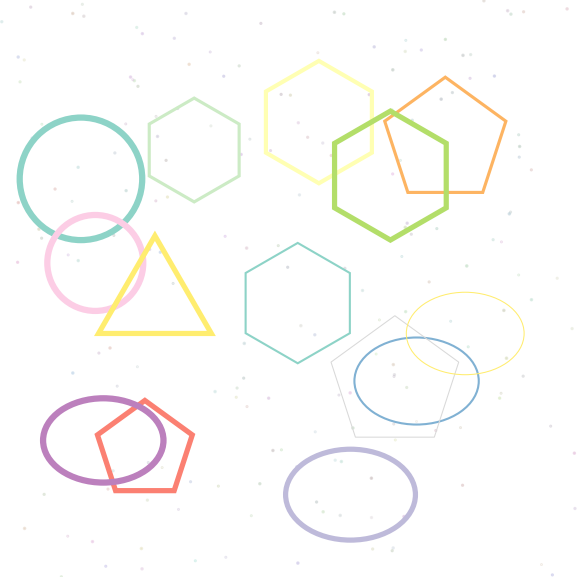[{"shape": "hexagon", "thickness": 1, "radius": 0.52, "center": [0.516, 0.474]}, {"shape": "circle", "thickness": 3, "radius": 0.53, "center": [0.14, 0.689]}, {"shape": "hexagon", "thickness": 2, "radius": 0.53, "center": [0.552, 0.788]}, {"shape": "oval", "thickness": 2.5, "radius": 0.56, "center": [0.607, 0.143]}, {"shape": "pentagon", "thickness": 2.5, "radius": 0.43, "center": [0.251, 0.219]}, {"shape": "oval", "thickness": 1, "radius": 0.54, "center": [0.721, 0.339]}, {"shape": "pentagon", "thickness": 1.5, "radius": 0.55, "center": [0.771, 0.755]}, {"shape": "hexagon", "thickness": 2.5, "radius": 0.56, "center": [0.676, 0.695]}, {"shape": "circle", "thickness": 3, "radius": 0.42, "center": [0.165, 0.544]}, {"shape": "pentagon", "thickness": 0.5, "radius": 0.58, "center": [0.684, 0.336]}, {"shape": "oval", "thickness": 3, "radius": 0.52, "center": [0.179, 0.236]}, {"shape": "hexagon", "thickness": 1.5, "radius": 0.45, "center": [0.336, 0.739]}, {"shape": "oval", "thickness": 0.5, "radius": 0.51, "center": [0.806, 0.422]}, {"shape": "triangle", "thickness": 2.5, "radius": 0.56, "center": [0.268, 0.478]}]